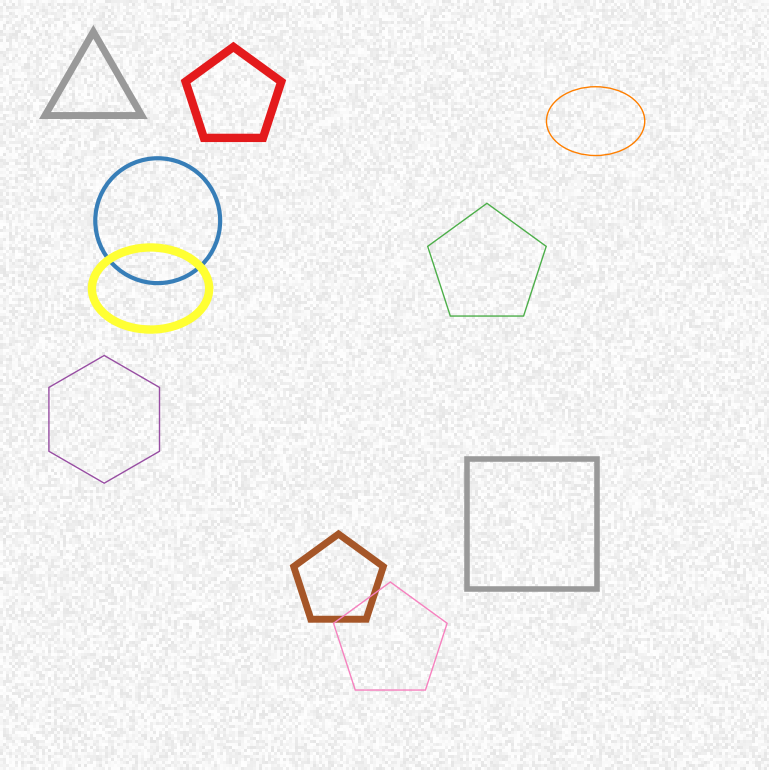[{"shape": "pentagon", "thickness": 3, "radius": 0.33, "center": [0.303, 0.874]}, {"shape": "circle", "thickness": 1.5, "radius": 0.41, "center": [0.205, 0.713]}, {"shape": "pentagon", "thickness": 0.5, "radius": 0.4, "center": [0.632, 0.655]}, {"shape": "hexagon", "thickness": 0.5, "radius": 0.41, "center": [0.135, 0.455]}, {"shape": "oval", "thickness": 0.5, "radius": 0.32, "center": [0.774, 0.843]}, {"shape": "oval", "thickness": 3, "radius": 0.38, "center": [0.196, 0.625]}, {"shape": "pentagon", "thickness": 2.5, "radius": 0.31, "center": [0.44, 0.245]}, {"shape": "pentagon", "thickness": 0.5, "radius": 0.39, "center": [0.507, 0.167]}, {"shape": "triangle", "thickness": 2.5, "radius": 0.36, "center": [0.121, 0.886]}, {"shape": "square", "thickness": 2, "radius": 0.42, "center": [0.69, 0.319]}]